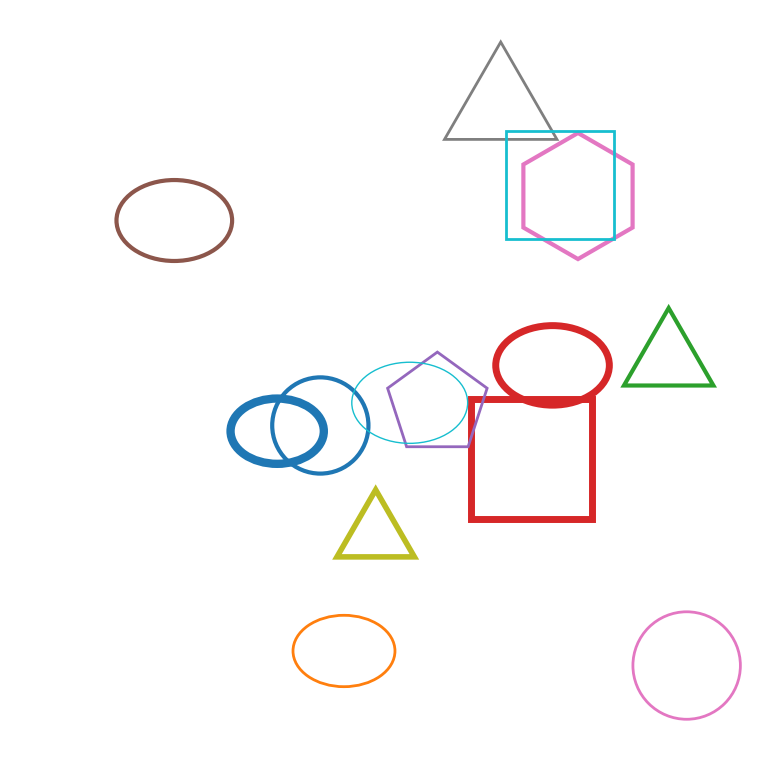[{"shape": "oval", "thickness": 3, "radius": 0.3, "center": [0.36, 0.44]}, {"shape": "circle", "thickness": 1.5, "radius": 0.31, "center": [0.416, 0.447]}, {"shape": "oval", "thickness": 1, "radius": 0.33, "center": [0.447, 0.155]}, {"shape": "triangle", "thickness": 1.5, "radius": 0.34, "center": [0.868, 0.533]}, {"shape": "square", "thickness": 2.5, "radius": 0.39, "center": [0.691, 0.404]}, {"shape": "oval", "thickness": 2.5, "radius": 0.37, "center": [0.718, 0.525]}, {"shape": "pentagon", "thickness": 1, "radius": 0.34, "center": [0.568, 0.475]}, {"shape": "oval", "thickness": 1.5, "radius": 0.38, "center": [0.226, 0.714]}, {"shape": "circle", "thickness": 1, "radius": 0.35, "center": [0.892, 0.136]}, {"shape": "hexagon", "thickness": 1.5, "radius": 0.41, "center": [0.751, 0.745]}, {"shape": "triangle", "thickness": 1, "radius": 0.42, "center": [0.65, 0.861]}, {"shape": "triangle", "thickness": 2, "radius": 0.29, "center": [0.488, 0.306]}, {"shape": "square", "thickness": 1, "radius": 0.35, "center": [0.727, 0.76]}, {"shape": "oval", "thickness": 0.5, "radius": 0.38, "center": [0.532, 0.477]}]